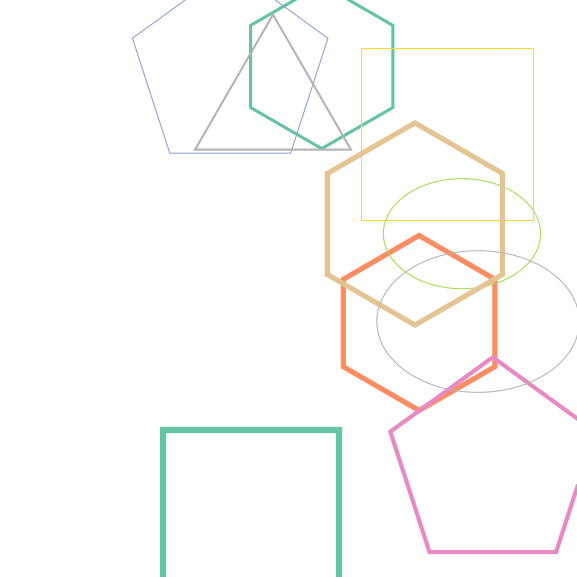[{"shape": "hexagon", "thickness": 1.5, "radius": 0.71, "center": [0.557, 0.884]}, {"shape": "square", "thickness": 3, "radius": 0.76, "center": [0.435, 0.103]}, {"shape": "hexagon", "thickness": 2.5, "radius": 0.76, "center": [0.726, 0.44]}, {"shape": "pentagon", "thickness": 0.5, "radius": 0.89, "center": [0.399, 0.878]}, {"shape": "pentagon", "thickness": 2, "radius": 0.93, "center": [0.853, 0.194]}, {"shape": "oval", "thickness": 0.5, "radius": 0.68, "center": [0.8, 0.594]}, {"shape": "square", "thickness": 0.5, "radius": 0.75, "center": [0.774, 0.767]}, {"shape": "hexagon", "thickness": 2.5, "radius": 0.87, "center": [0.718, 0.611]}, {"shape": "oval", "thickness": 0.5, "radius": 0.88, "center": [0.828, 0.442]}, {"shape": "triangle", "thickness": 1, "radius": 0.78, "center": [0.473, 0.818]}]